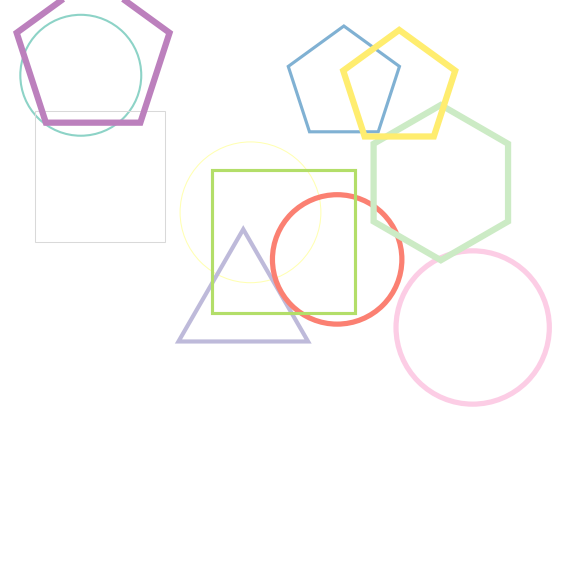[{"shape": "circle", "thickness": 1, "radius": 0.52, "center": [0.14, 0.869]}, {"shape": "circle", "thickness": 0.5, "radius": 0.61, "center": [0.434, 0.631]}, {"shape": "triangle", "thickness": 2, "radius": 0.65, "center": [0.421, 0.473]}, {"shape": "circle", "thickness": 2.5, "radius": 0.56, "center": [0.584, 0.55]}, {"shape": "pentagon", "thickness": 1.5, "radius": 0.51, "center": [0.595, 0.853]}, {"shape": "square", "thickness": 1.5, "radius": 0.62, "center": [0.491, 0.581]}, {"shape": "circle", "thickness": 2.5, "radius": 0.66, "center": [0.818, 0.432]}, {"shape": "square", "thickness": 0.5, "radius": 0.57, "center": [0.173, 0.694]}, {"shape": "pentagon", "thickness": 3, "radius": 0.7, "center": [0.161, 0.899]}, {"shape": "hexagon", "thickness": 3, "radius": 0.67, "center": [0.763, 0.683]}, {"shape": "pentagon", "thickness": 3, "radius": 0.51, "center": [0.691, 0.845]}]